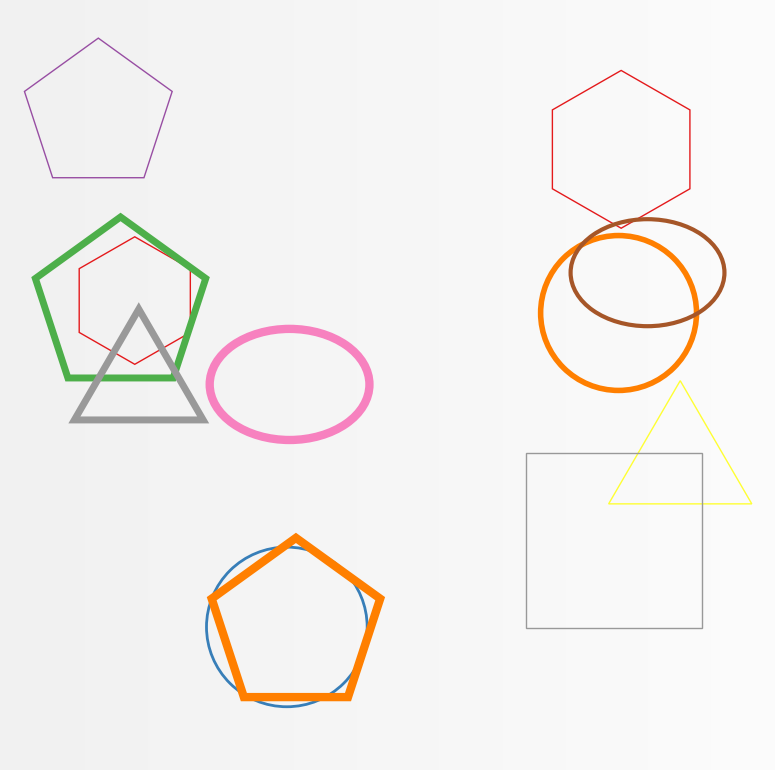[{"shape": "hexagon", "thickness": 0.5, "radius": 0.41, "center": [0.174, 0.61]}, {"shape": "hexagon", "thickness": 0.5, "radius": 0.51, "center": [0.801, 0.806]}, {"shape": "circle", "thickness": 1, "radius": 0.52, "center": [0.37, 0.186]}, {"shape": "pentagon", "thickness": 2.5, "radius": 0.58, "center": [0.156, 0.603]}, {"shape": "pentagon", "thickness": 0.5, "radius": 0.5, "center": [0.127, 0.85]}, {"shape": "circle", "thickness": 2, "radius": 0.5, "center": [0.798, 0.594]}, {"shape": "pentagon", "thickness": 3, "radius": 0.57, "center": [0.382, 0.187]}, {"shape": "triangle", "thickness": 0.5, "radius": 0.53, "center": [0.878, 0.399]}, {"shape": "oval", "thickness": 1.5, "radius": 0.5, "center": [0.836, 0.646]}, {"shape": "oval", "thickness": 3, "radius": 0.52, "center": [0.374, 0.501]}, {"shape": "triangle", "thickness": 2.5, "radius": 0.48, "center": [0.179, 0.503]}, {"shape": "square", "thickness": 0.5, "radius": 0.57, "center": [0.793, 0.298]}]